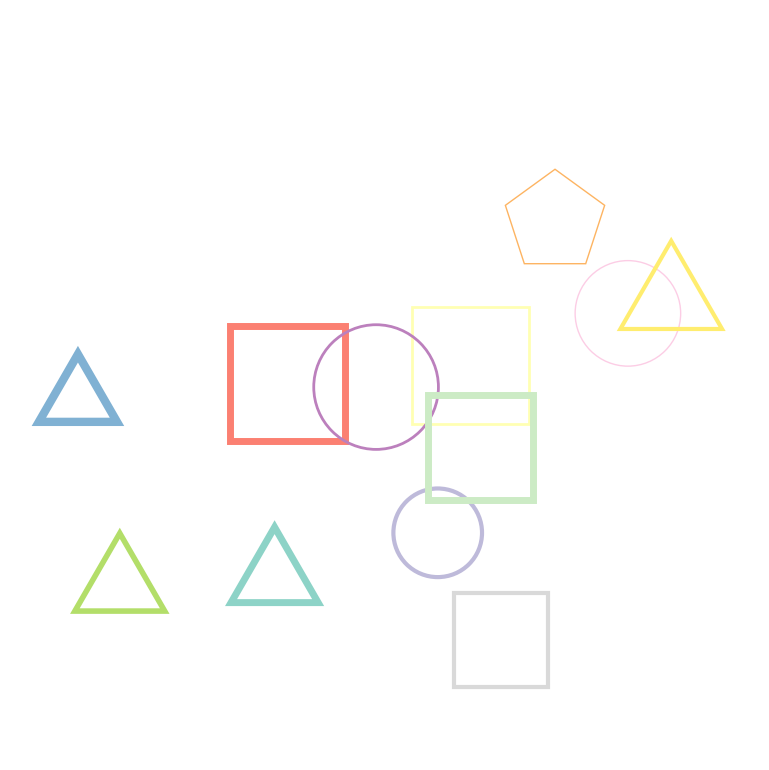[{"shape": "triangle", "thickness": 2.5, "radius": 0.33, "center": [0.357, 0.25]}, {"shape": "square", "thickness": 1, "radius": 0.38, "center": [0.611, 0.525]}, {"shape": "circle", "thickness": 1.5, "radius": 0.29, "center": [0.568, 0.308]}, {"shape": "square", "thickness": 2.5, "radius": 0.37, "center": [0.373, 0.502]}, {"shape": "triangle", "thickness": 3, "radius": 0.29, "center": [0.101, 0.481]}, {"shape": "pentagon", "thickness": 0.5, "radius": 0.34, "center": [0.721, 0.712]}, {"shape": "triangle", "thickness": 2, "radius": 0.34, "center": [0.156, 0.24]}, {"shape": "circle", "thickness": 0.5, "radius": 0.34, "center": [0.815, 0.593]}, {"shape": "square", "thickness": 1.5, "radius": 0.31, "center": [0.65, 0.169]}, {"shape": "circle", "thickness": 1, "radius": 0.4, "center": [0.488, 0.497]}, {"shape": "square", "thickness": 2.5, "radius": 0.34, "center": [0.625, 0.419]}, {"shape": "triangle", "thickness": 1.5, "radius": 0.38, "center": [0.872, 0.611]}]